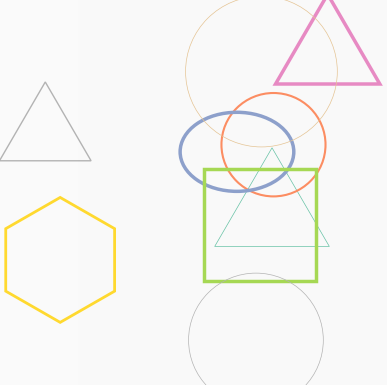[{"shape": "triangle", "thickness": 0.5, "radius": 0.85, "center": [0.702, 0.445]}, {"shape": "circle", "thickness": 1.5, "radius": 0.67, "center": [0.706, 0.624]}, {"shape": "oval", "thickness": 2.5, "radius": 0.73, "center": [0.612, 0.606]}, {"shape": "triangle", "thickness": 2.5, "radius": 0.78, "center": [0.846, 0.859]}, {"shape": "square", "thickness": 2.5, "radius": 0.72, "center": [0.672, 0.415]}, {"shape": "hexagon", "thickness": 2, "radius": 0.81, "center": [0.155, 0.325]}, {"shape": "circle", "thickness": 0.5, "radius": 0.98, "center": [0.675, 0.814]}, {"shape": "triangle", "thickness": 1, "radius": 0.68, "center": [0.117, 0.651]}, {"shape": "circle", "thickness": 0.5, "radius": 0.87, "center": [0.66, 0.117]}]